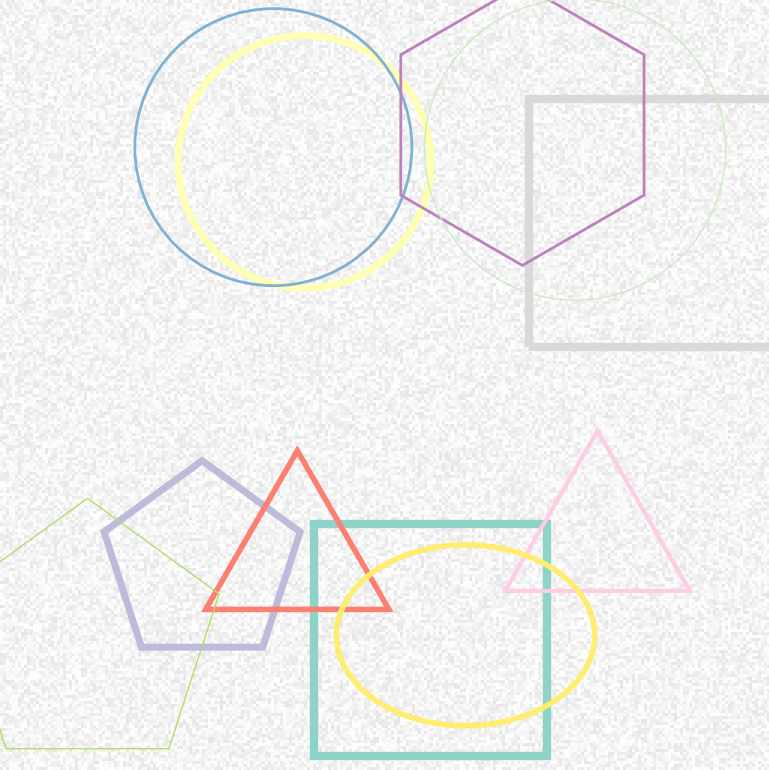[{"shape": "square", "thickness": 3, "radius": 0.76, "center": [0.559, 0.169]}, {"shape": "circle", "thickness": 2.5, "radius": 0.82, "center": [0.396, 0.79]}, {"shape": "pentagon", "thickness": 2.5, "radius": 0.67, "center": [0.262, 0.268]}, {"shape": "triangle", "thickness": 2, "radius": 0.69, "center": [0.386, 0.277]}, {"shape": "circle", "thickness": 1, "radius": 0.9, "center": [0.355, 0.809]}, {"shape": "pentagon", "thickness": 0.5, "radius": 0.9, "center": [0.114, 0.173]}, {"shape": "triangle", "thickness": 1.5, "radius": 0.69, "center": [0.776, 0.302]}, {"shape": "square", "thickness": 3, "radius": 0.81, "center": [0.849, 0.711]}, {"shape": "hexagon", "thickness": 1, "radius": 0.91, "center": [0.678, 0.838]}, {"shape": "circle", "thickness": 0.5, "radius": 0.98, "center": [0.747, 0.806]}, {"shape": "oval", "thickness": 2, "radius": 0.84, "center": [0.605, 0.175]}]